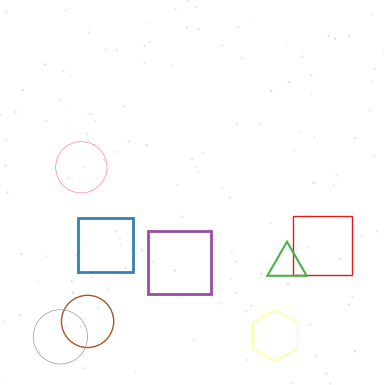[{"shape": "square", "thickness": 1, "radius": 0.38, "center": [0.838, 0.363]}, {"shape": "square", "thickness": 2, "radius": 0.35, "center": [0.274, 0.364]}, {"shape": "triangle", "thickness": 1.5, "radius": 0.29, "center": [0.745, 0.313]}, {"shape": "square", "thickness": 2, "radius": 0.41, "center": [0.466, 0.319]}, {"shape": "hexagon", "thickness": 0.5, "radius": 0.34, "center": [0.715, 0.129]}, {"shape": "circle", "thickness": 1, "radius": 0.34, "center": [0.228, 0.165]}, {"shape": "circle", "thickness": 0.5, "radius": 0.33, "center": [0.211, 0.566]}, {"shape": "circle", "thickness": 0.5, "radius": 0.35, "center": [0.157, 0.125]}]